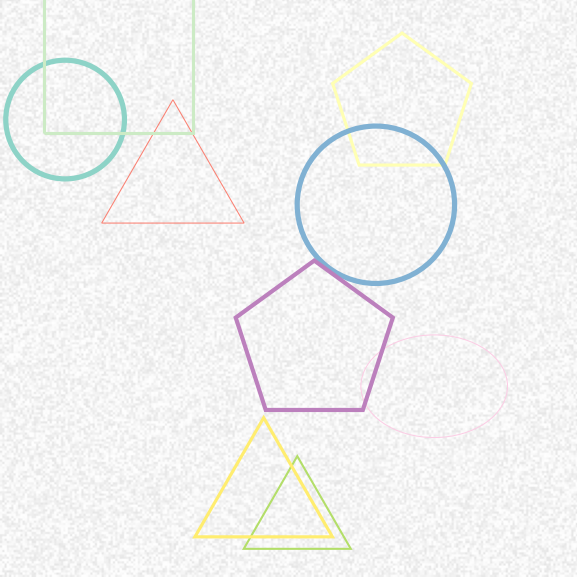[{"shape": "circle", "thickness": 2.5, "radius": 0.51, "center": [0.113, 0.792]}, {"shape": "pentagon", "thickness": 1.5, "radius": 0.63, "center": [0.696, 0.816]}, {"shape": "triangle", "thickness": 0.5, "radius": 0.71, "center": [0.299, 0.684]}, {"shape": "circle", "thickness": 2.5, "radius": 0.68, "center": [0.651, 0.645]}, {"shape": "triangle", "thickness": 1, "radius": 0.54, "center": [0.515, 0.102]}, {"shape": "oval", "thickness": 0.5, "radius": 0.63, "center": [0.752, 0.33]}, {"shape": "pentagon", "thickness": 2, "radius": 0.72, "center": [0.544, 0.405]}, {"shape": "square", "thickness": 1.5, "radius": 0.65, "center": [0.206, 0.898]}, {"shape": "triangle", "thickness": 1.5, "radius": 0.69, "center": [0.457, 0.138]}]